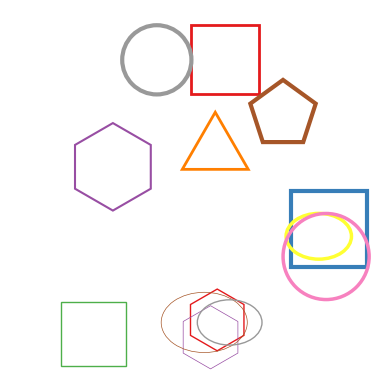[{"shape": "hexagon", "thickness": 1, "radius": 0.4, "center": [0.564, 0.169]}, {"shape": "square", "thickness": 2, "radius": 0.45, "center": [0.584, 0.845]}, {"shape": "square", "thickness": 3, "radius": 0.49, "center": [0.855, 0.406]}, {"shape": "square", "thickness": 1, "radius": 0.42, "center": [0.243, 0.133]}, {"shape": "hexagon", "thickness": 1.5, "radius": 0.57, "center": [0.293, 0.567]}, {"shape": "hexagon", "thickness": 0.5, "radius": 0.41, "center": [0.547, 0.124]}, {"shape": "triangle", "thickness": 2, "radius": 0.49, "center": [0.559, 0.61]}, {"shape": "oval", "thickness": 2.5, "radius": 0.42, "center": [0.828, 0.386]}, {"shape": "oval", "thickness": 0.5, "radius": 0.56, "center": [0.53, 0.163]}, {"shape": "pentagon", "thickness": 3, "radius": 0.45, "center": [0.735, 0.703]}, {"shape": "circle", "thickness": 2.5, "radius": 0.56, "center": [0.847, 0.334]}, {"shape": "oval", "thickness": 1, "radius": 0.42, "center": [0.597, 0.163]}, {"shape": "circle", "thickness": 3, "radius": 0.45, "center": [0.407, 0.845]}]